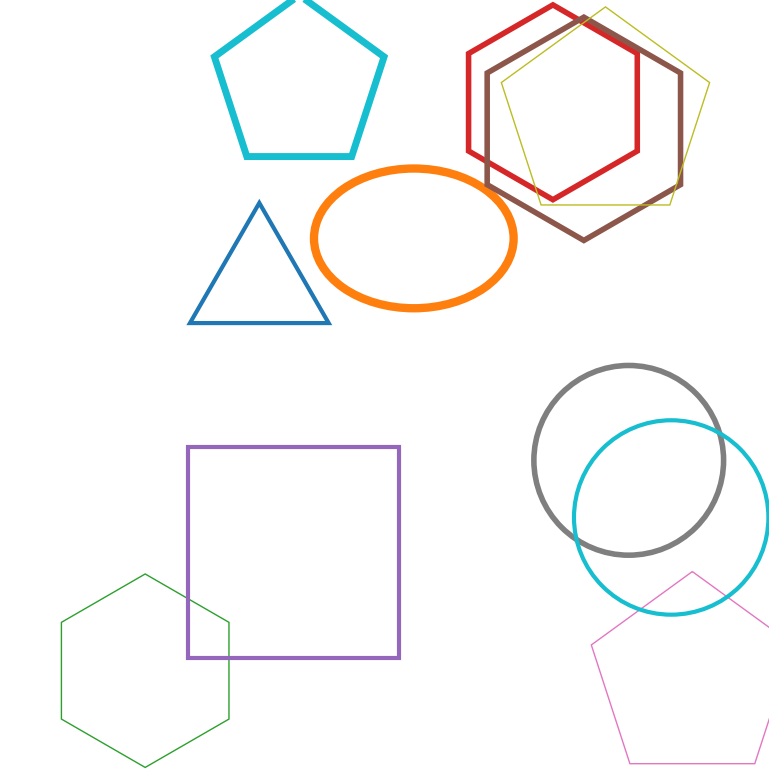[{"shape": "triangle", "thickness": 1.5, "radius": 0.52, "center": [0.337, 0.632]}, {"shape": "oval", "thickness": 3, "radius": 0.65, "center": [0.537, 0.69]}, {"shape": "hexagon", "thickness": 0.5, "radius": 0.63, "center": [0.189, 0.129]}, {"shape": "hexagon", "thickness": 2, "radius": 0.63, "center": [0.718, 0.867]}, {"shape": "square", "thickness": 1.5, "radius": 0.68, "center": [0.381, 0.283]}, {"shape": "hexagon", "thickness": 2, "radius": 0.72, "center": [0.758, 0.833]}, {"shape": "pentagon", "thickness": 0.5, "radius": 0.69, "center": [0.899, 0.12]}, {"shape": "circle", "thickness": 2, "radius": 0.62, "center": [0.817, 0.402]}, {"shape": "pentagon", "thickness": 0.5, "radius": 0.71, "center": [0.786, 0.849]}, {"shape": "pentagon", "thickness": 2.5, "radius": 0.58, "center": [0.389, 0.89]}, {"shape": "circle", "thickness": 1.5, "radius": 0.63, "center": [0.872, 0.328]}]